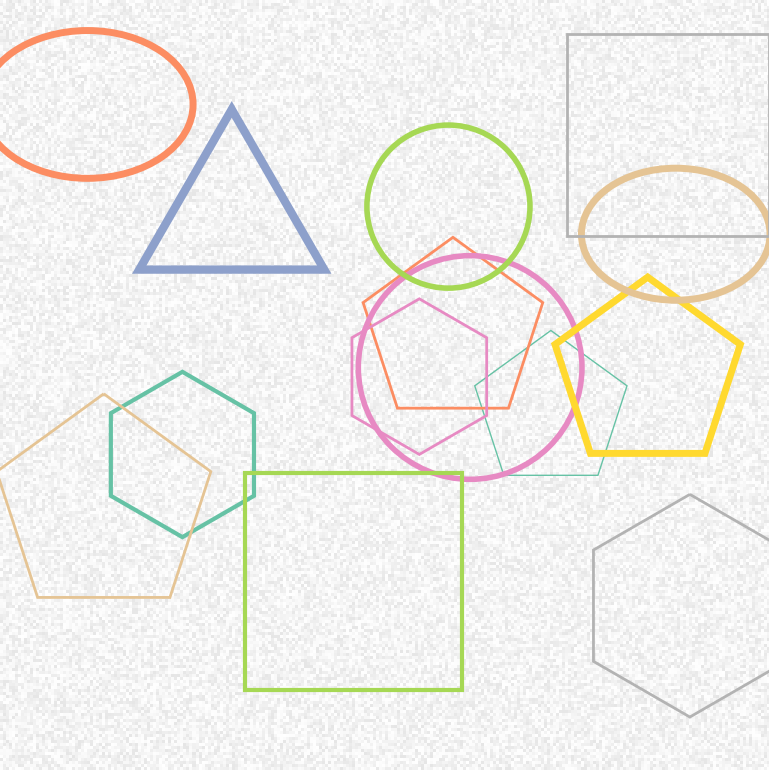[{"shape": "pentagon", "thickness": 0.5, "radius": 0.52, "center": [0.715, 0.467]}, {"shape": "hexagon", "thickness": 1.5, "radius": 0.54, "center": [0.237, 0.41]}, {"shape": "oval", "thickness": 2.5, "radius": 0.69, "center": [0.114, 0.864]}, {"shape": "pentagon", "thickness": 1, "radius": 0.61, "center": [0.588, 0.569]}, {"shape": "triangle", "thickness": 3, "radius": 0.69, "center": [0.301, 0.719]}, {"shape": "circle", "thickness": 2, "radius": 0.73, "center": [0.611, 0.523]}, {"shape": "hexagon", "thickness": 1, "radius": 0.51, "center": [0.545, 0.511]}, {"shape": "square", "thickness": 1.5, "radius": 0.7, "center": [0.46, 0.245]}, {"shape": "circle", "thickness": 2, "radius": 0.53, "center": [0.582, 0.732]}, {"shape": "pentagon", "thickness": 2.5, "radius": 0.63, "center": [0.841, 0.514]}, {"shape": "oval", "thickness": 2.5, "radius": 0.61, "center": [0.878, 0.696]}, {"shape": "pentagon", "thickness": 1, "radius": 0.73, "center": [0.135, 0.342]}, {"shape": "square", "thickness": 1, "radius": 0.66, "center": [0.868, 0.825]}, {"shape": "hexagon", "thickness": 1, "radius": 0.72, "center": [0.896, 0.213]}]